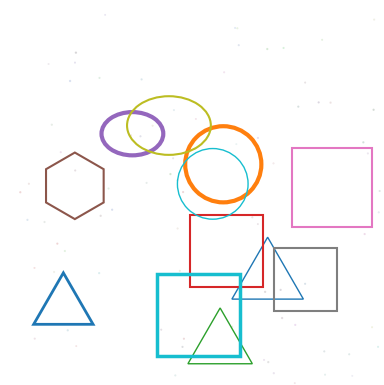[{"shape": "triangle", "thickness": 2, "radius": 0.45, "center": [0.165, 0.202]}, {"shape": "triangle", "thickness": 1, "radius": 0.54, "center": [0.695, 0.277]}, {"shape": "circle", "thickness": 3, "radius": 0.49, "center": [0.58, 0.573]}, {"shape": "triangle", "thickness": 1, "radius": 0.48, "center": [0.572, 0.103]}, {"shape": "square", "thickness": 1.5, "radius": 0.47, "center": [0.589, 0.348]}, {"shape": "oval", "thickness": 3, "radius": 0.4, "center": [0.344, 0.653]}, {"shape": "hexagon", "thickness": 1.5, "radius": 0.43, "center": [0.194, 0.517]}, {"shape": "square", "thickness": 1.5, "radius": 0.51, "center": [0.862, 0.514]}, {"shape": "square", "thickness": 1.5, "radius": 0.41, "center": [0.794, 0.273]}, {"shape": "oval", "thickness": 1.5, "radius": 0.54, "center": [0.439, 0.674]}, {"shape": "square", "thickness": 2.5, "radius": 0.54, "center": [0.515, 0.181]}, {"shape": "circle", "thickness": 1, "radius": 0.46, "center": [0.553, 0.522]}]